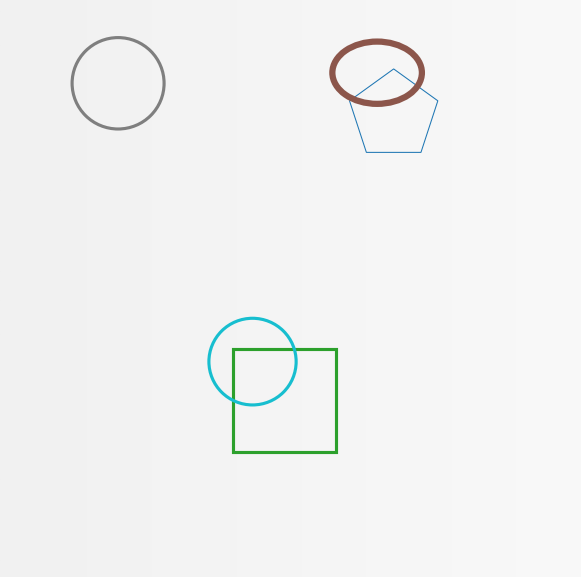[{"shape": "pentagon", "thickness": 0.5, "radius": 0.4, "center": [0.677, 0.8]}, {"shape": "square", "thickness": 1.5, "radius": 0.45, "center": [0.489, 0.305]}, {"shape": "oval", "thickness": 3, "radius": 0.39, "center": [0.649, 0.873]}, {"shape": "circle", "thickness": 1.5, "radius": 0.4, "center": [0.203, 0.855]}, {"shape": "circle", "thickness": 1.5, "radius": 0.38, "center": [0.434, 0.373]}]